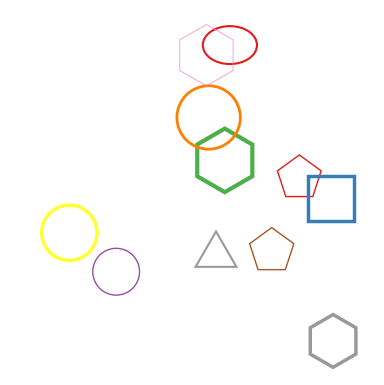[{"shape": "oval", "thickness": 1.5, "radius": 0.35, "center": [0.597, 0.883]}, {"shape": "pentagon", "thickness": 1, "radius": 0.3, "center": [0.777, 0.538]}, {"shape": "square", "thickness": 2.5, "radius": 0.3, "center": [0.86, 0.485]}, {"shape": "hexagon", "thickness": 3, "radius": 0.41, "center": [0.584, 0.583]}, {"shape": "circle", "thickness": 1, "radius": 0.3, "center": [0.302, 0.294]}, {"shape": "circle", "thickness": 2, "radius": 0.41, "center": [0.542, 0.695]}, {"shape": "circle", "thickness": 2.5, "radius": 0.36, "center": [0.18, 0.395]}, {"shape": "pentagon", "thickness": 1, "radius": 0.3, "center": [0.706, 0.348]}, {"shape": "hexagon", "thickness": 0.5, "radius": 0.4, "center": [0.536, 0.857]}, {"shape": "hexagon", "thickness": 2.5, "radius": 0.34, "center": [0.865, 0.114]}, {"shape": "triangle", "thickness": 1.5, "radius": 0.31, "center": [0.561, 0.337]}]